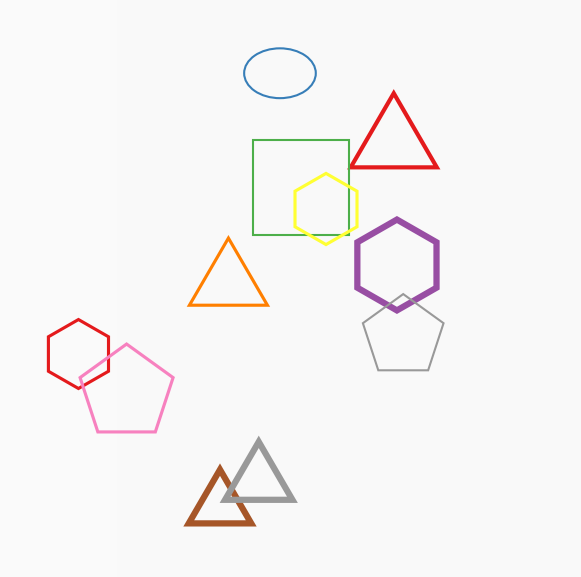[{"shape": "triangle", "thickness": 2, "radius": 0.43, "center": [0.677, 0.752]}, {"shape": "hexagon", "thickness": 1.5, "radius": 0.3, "center": [0.135, 0.386]}, {"shape": "oval", "thickness": 1, "radius": 0.31, "center": [0.482, 0.872]}, {"shape": "square", "thickness": 1, "radius": 0.41, "center": [0.517, 0.674]}, {"shape": "hexagon", "thickness": 3, "radius": 0.39, "center": [0.683, 0.54]}, {"shape": "triangle", "thickness": 1.5, "radius": 0.39, "center": [0.393, 0.509]}, {"shape": "hexagon", "thickness": 1.5, "radius": 0.31, "center": [0.561, 0.637]}, {"shape": "triangle", "thickness": 3, "radius": 0.31, "center": [0.378, 0.124]}, {"shape": "pentagon", "thickness": 1.5, "radius": 0.42, "center": [0.218, 0.319]}, {"shape": "pentagon", "thickness": 1, "radius": 0.36, "center": [0.694, 0.417]}, {"shape": "triangle", "thickness": 3, "radius": 0.33, "center": [0.445, 0.167]}]